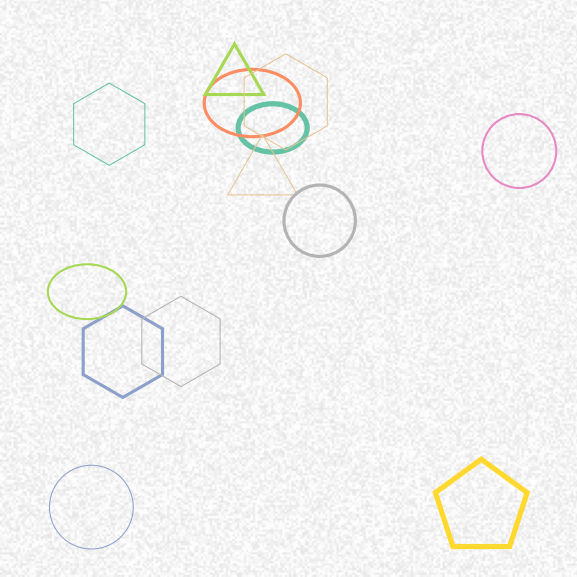[{"shape": "oval", "thickness": 2.5, "radius": 0.3, "center": [0.472, 0.778]}, {"shape": "hexagon", "thickness": 0.5, "radius": 0.36, "center": [0.189, 0.784]}, {"shape": "oval", "thickness": 1.5, "radius": 0.42, "center": [0.437, 0.821]}, {"shape": "hexagon", "thickness": 1.5, "radius": 0.4, "center": [0.213, 0.39]}, {"shape": "circle", "thickness": 0.5, "radius": 0.36, "center": [0.158, 0.121]}, {"shape": "circle", "thickness": 1, "radius": 0.32, "center": [0.899, 0.738]}, {"shape": "triangle", "thickness": 1.5, "radius": 0.29, "center": [0.406, 0.865]}, {"shape": "oval", "thickness": 1, "radius": 0.34, "center": [0.151, 0.494]}, {"shape": "pentagon", "thickness": 2.5, "radius": 0.42, "center": [0.833, 0.12]}, {"shape": "triangle", "thickness": 0.5, "radius": 0.35, "center": [0.455, 0.697]}, {"shape": "hexagon", "thickness": 0.5, "radius": 0.42, "center": [0.495, 0.823]}, {"shape": "hexagon", "thickness": 0.5, "radius": 0.39, "center": [0.313, 0.408]}, {"shape": "circle", "thickness": 1.5, "radius": 0.31, "center": [0.554, 0.617]}]